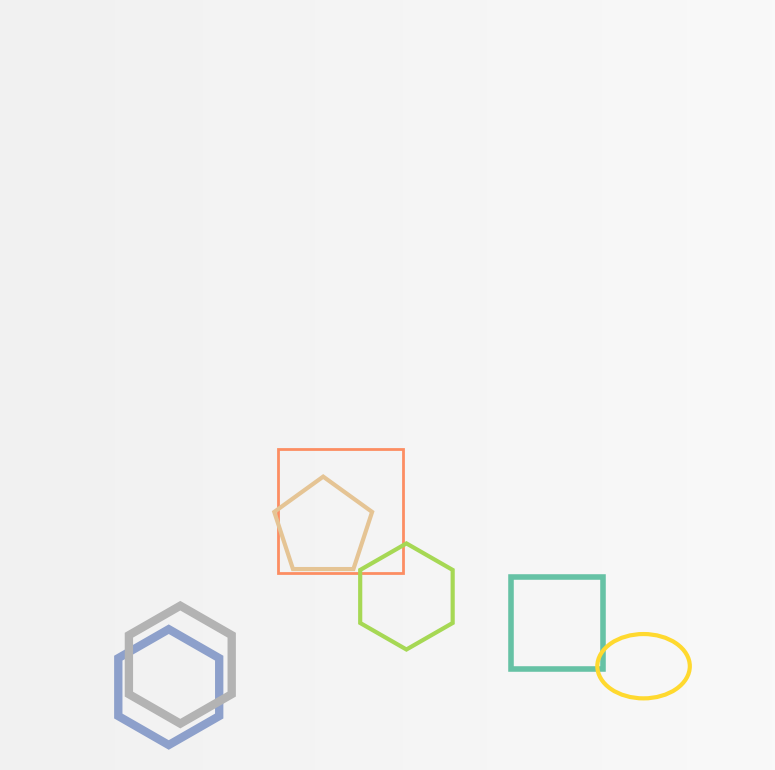[{"shape": "square", "thickness": 2, "radius": 0.3, "center": [0.719, 0.19]}, {"shape": "square", "thickness": 1, "radius": 0.4, "center": [0.44, 0.336]}, {"shape": "hexagon", "thickness": 3, "radius": 0.38, "center": [0.218, 0.108]}, {"shape": "hexagon", "thickness": 1.5, "radius": 0.34, "center": [0.524, 0.225]}, {"shape": "oval", "thickness": 1.5, "radius": 0.3, "center": [0.83, 0.135]}, {"shape": "pentagon", "thickness": 1.5, "radius": 0.33, "center": [0.417, 0.315]}, {"shape": "hexagon", "thickness": 3, "radius": 0.38, "center": [0.233, 0.137]}]